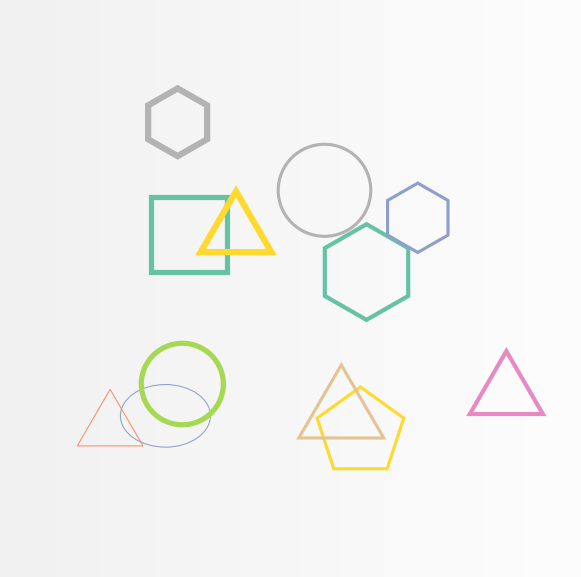[{"shape": "hexagon", "thickness": 2, "radius": 0.41, "center": [0.631, 0.528]}, {"shape": "square", "thickness": 2.5, "radius": 0.32, "center": [0.325, 0.594]}, {"shape": "triangle", "thickness": 0.5, "radius": 0.33, "center": [0.189, 0.26]}, {"shape": "hexagon", "thickness": 1.5, "radius": 0.3, "center": [0.719, 0.622]}, {"shape": "oval", "thickness": 0.5, "radius": 0.39, "center": [0.285, 0.279]}, {"shape": "triangle", "thickness": 2, "radius": 0.36, "center": [0.871, 0.318]}, {"shape": "circle", "thickness": 2.5, "radius": 0.35, "center": [0.314, 0.334]}, {"shape": "pentagon", "thickness": 1.5, "radius": 0.39, "center": [0.62, 0.251]}, {"shape": "triangle", "thickness": 3, "radius": 0.35, "center": [0.406, 0.598]}, {"shape": "triangle", "thickness": 1.5, "radius": 0.42, "center": [0.587, 0.283]}, {"shape": "circle", "thickness": 1.5, "radius": 0.4, "center": [0.558, 0.67]}, {"shape": "hexagon", "thickness": 3, "radius": 0.29, "center": [0.306, 0.787]}]